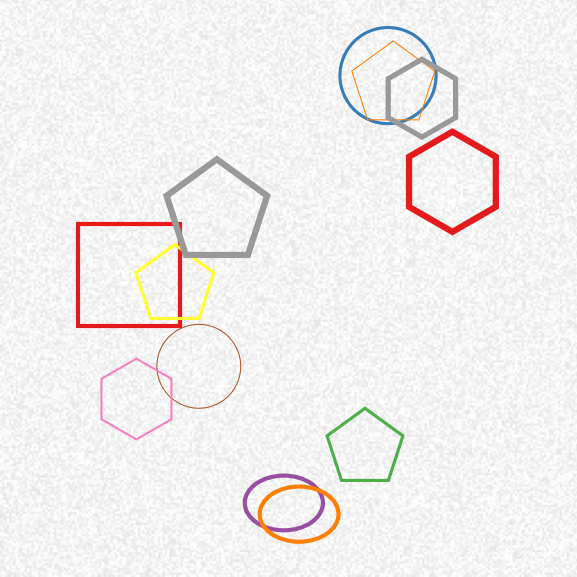[{"shape": "hexagon", "thickness": 3, "radius": 0.43, "center": [0.783, 0.684]}, {"shape": "square", "thickness": 2, "radius": 0.44, "center": [0.223, 0.523]}, {"shape": "circle", "thickness": 1.5, "radius": 0.42, "center": [0.672, 0.868]}, {"shape": "pentagon", "thickness": 1.5, "radius": 0.35, "center": [0.632, 0.223]}, {"shape": "oval", "thickness": 2, "radius": 0.34, "center": [0.492, 0.128]}, {"shape": "oval", "thickness": 2, "radius": 0.34, "center": [0.518, 0.109]}, {"shape": "pentagon", "thickness": 0.5, "radius": 0.38, "center": [0.681, 0.853]}, {"shape": "pentagon", "thickness": 1.5, "radius": 0.35, "center": [0.303, 0.505]}, {"shape": "circle", "thickness": 0.5, "radius": 0.36, "center": [0.344, 0.365]}, {"shape": "hexagon", "thickness": 1, "radius": 0.35, "center": [0.236, 0.308]}, {"shape": "pentagon", "thickness": 3, "radius": 0.46, "center": [0.376, 0.632]}, {"shape": "hexagon", "thickness": 2.5, "radius": 0.34, "center": [0.731, 0.829]}]